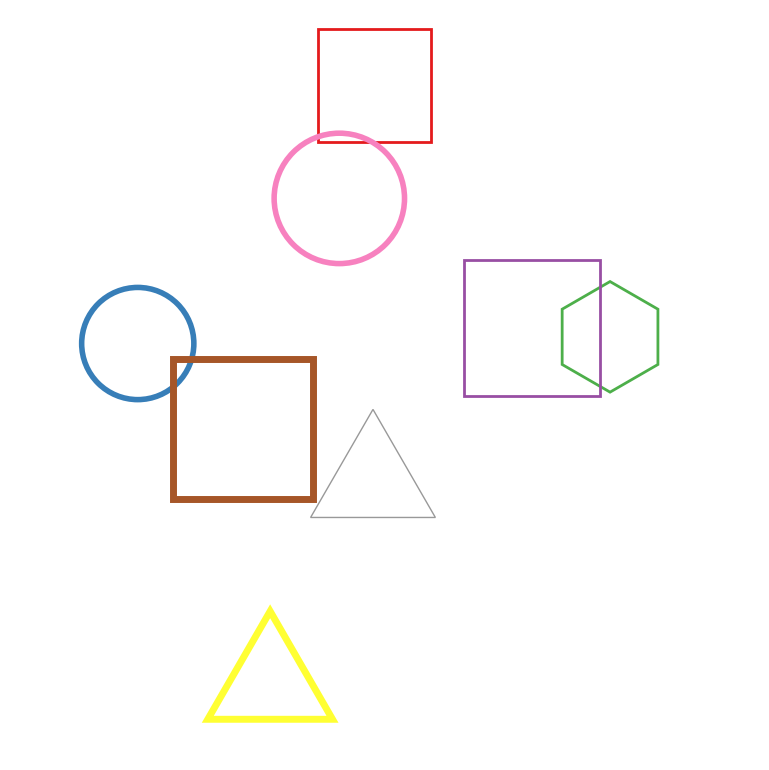[{"shape": "square", "thickness": 1, "radius": 0.37, "center": [0.486, 0.889]}, {"shape": "circle", "thickness": 2, "radius": 0.36, "center": [0.179, 0.554]}, {"shape": "hexagon", "thickness": 1, "radius": 0.36, "center": [0.792, 0.563]}, {"shape": "square", "thickness": 1, "radius": 0.44, "center": [0.691, 0.574]}, {"shape": "triangle", "thickness": 2.5, "radius": 0.47, "center": [0.351, 0.113]}, {"shape": "square", "thickness": 2.5, "radius": 0.46, "center": [0.316, 0.443]}, {"shape": "circle", "thickness": 2, "radius": 0.42, "center": [0.441, 0.742]}, {"shape": "triangle", "thickness": 0.5, "radius": 0.47, "center": [0.484, 0.375]}]